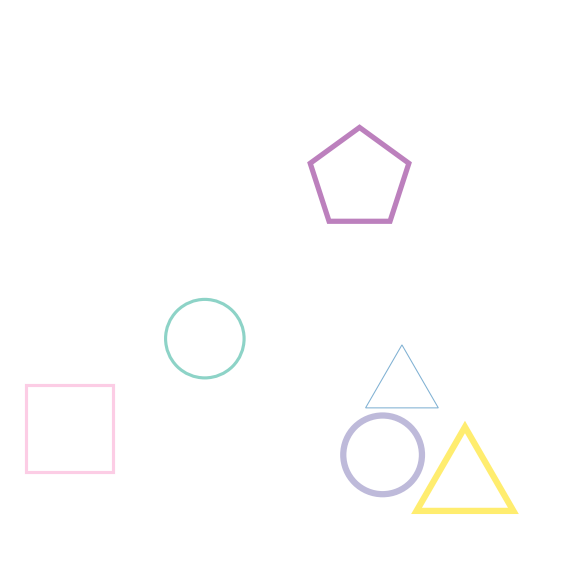[{"shape": "circle", "thickness": 1.5, "radius": 0.34, "center": [0.355, 0.413]}, {"shape": "circle", "thickness": 3, "radius": 0.34, "center": [0.663, 0.212]}, {"shape": "triangle", "thickness": 0.5, "radius": 0.36, "center": [0.696, 0.329]}, {"shape": "square", "thickness": 1.5, "radius": 0.38, "center": [0.12, 0.258]}, {"shape": "pentagon", "thickness": 2.5, "radius": 0.45, "center": [0.623, 0.689]}, {"shape": "triangle", "thickness": 3, "radius": 0.48, "center": [0.805, 0.163]}]